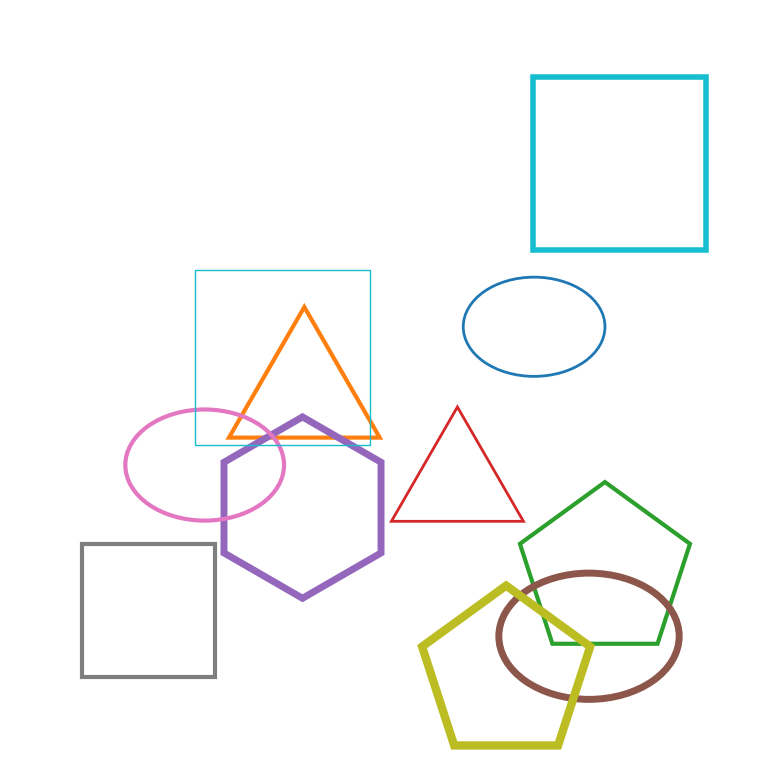[{"shape": "oval", "thickness": 1, "radius": 0.46, "center": [0.694, 0.576]}, {"shape": "triangle", "thickness": 1.5, "radius": 0.57, "center": [0.395, 0.488]}, {"shape": "pentagon", "thickness": 1.5, "radius": 0.58, "center": [0.786, 0.258]}, {"shape": "triangle", "thickness": 1, "radius": 0.49, "center": [0.594, 0.372]}, {"shape": "hexagon", "thickness": 2.5, "radius": 0.59, "center": [0.393, 0.341]}, {"shape": "oval", "thickness": 2.5, "radius": 0.59, "center": [0.765, 0.174]}, {"shape": "oval", "thickness": 1.5, "radius": 0.52, "center": [0.266, 0.396]}, {"shape": "square", "thickness": 1.5, "radius": 0.43, "center": [0.193, 0.207]}, {"shape": "pentagon", "thickness": 3, "radius": 0.57, "center": [0.657, 0.125]}, {"shape": "square", "thickness": 2, "radius": 0.56, "center": [0.804, 0.787]}, {"shape": "square", "thickness": 0.5, "radius": 0.57, "center": [0.367, 0.536]}]